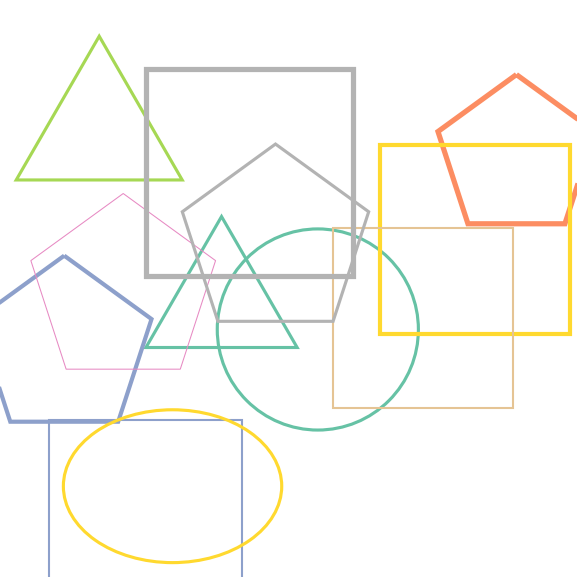[{"shape": "circle", "thickness": 1.5, "radius": 0.87, "center": [0.55, 0.429]}, {"shape": "triangle", "thickness": 1.5, "radius": 0.76, "center": [0.384, 0.473]}, {"shape": "pentagon", "thickness": 2.5, "radius": 0.71, "center": [0.894, 0.727]}, {"shape": "square", "thickness": 1, "radius": 0.83, "center": [0.252, 0.105]}, {"shape": "pentagon", "thickness": 2, "radius": 0.79, "center": [0.111, 0.397]}, {"shape": "pentagon", "thickness": 0.5, "radius": 0.84, "center": [0.213, 0.496]}, {"shape": "triangle", "thickness": 1.5, "radius": 0.83, "center": [0.172, 0.77]}, {"shape": "oval", "thickness": 1.5, "radius": 0.95, "center": [0.299, 0.157]}, {"shape": "square", "thickness": 2, "radius": 0.82, "center": [0.823, 0.584]}, {"shape": "square", "thickness": 1, "radius": 0.78, "center": [0.732, 0.448]}, {"shape": "square", "thickness": 2.5, "radius": 0.89, "center": [0.432, 0.7]}, {"shape": "pentagon", "thickness": 1.5, "radius": 0.85, "center": [0.477, 0.58]}]